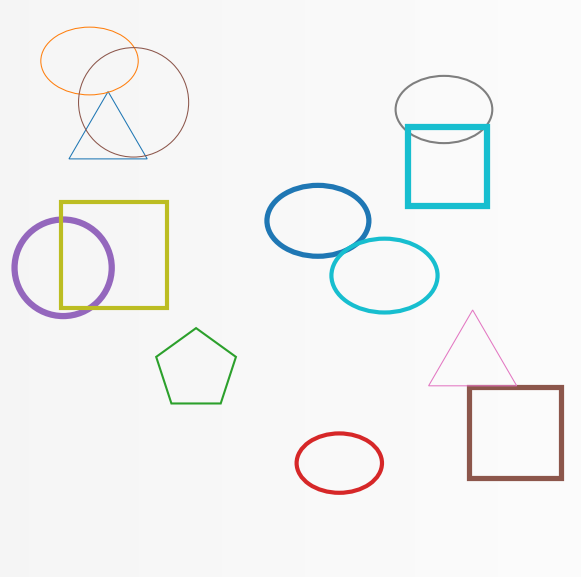[{"shape": "oval", "thickness": 2.5, "radius": 0.44, "center": [0.547, 0.617]}, {"shape": "triangle", "thickness": 0.5, "radius": 0.39, "center": [0.186, 0.763]}, {"shape": "oval", "thickness": 0.5, "radius": 0.42, "center": [0.154, 0.893]}, {"shape": "pentagon", "thickness": 1, "radius": 0.36, "center": [0.337, 0.359]}, {"shape": "oval", "thickness": 2, "radius": 0.37, "center": [0.584, 0.197]}, {"shape": "circle", "thickness": 3, "radius": 0.42, "center": [0.109, 0.535]}, {"shape": "circle", "thickness": 0.5, "radius": 0.47, "center": [0.23, 0.822]}, {"shape": "square", "thickness": 2.5, "radius": 0.4, "center": [0.886, 0.25]}, {"shape": "triangle", "thickness": 0.5, "radius": 0.44, "center": [0.813, 0.375]}, {"shape": "oval", "thickness": 1, "radius": 0.42, "center": [0.764, 0.81]}, {"shape": "square", "thickness": 2, "radius": 0.46, "center": [0.196, 0.558]}, {"shape": "oval", "thickness": 2, "radius": 0.46, "center": [0.661, 0.522]}, {"shape": "square", "thickness": 3, "radius": 0.34, "center": [0.77, 0.711]}]